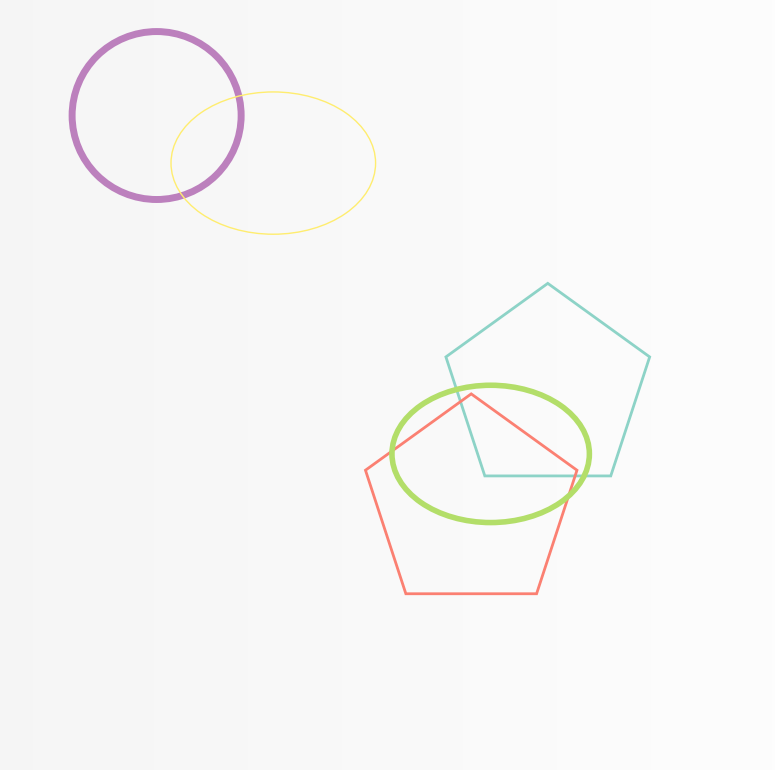[{"shape": "pentagon", "thickness": 1, "radius": 0.69, "center": [0.707, 0.494]}, {"shape": "pentagon", "thickness": 1, "radius": 0.72, "center": [0.608, 0.345]}, {"shape": "oval", "thickness": 2, "radius": 0.64, "center": [0.633, 0.411]}, {"shape": "circle", "thickness": 2.5, "radius": 0.55, "center": [0.202, 0.85]}, {"shape": "oval", "thickness": 0.5, "radius": 0.66, "center": [0.353, 0.788]}]